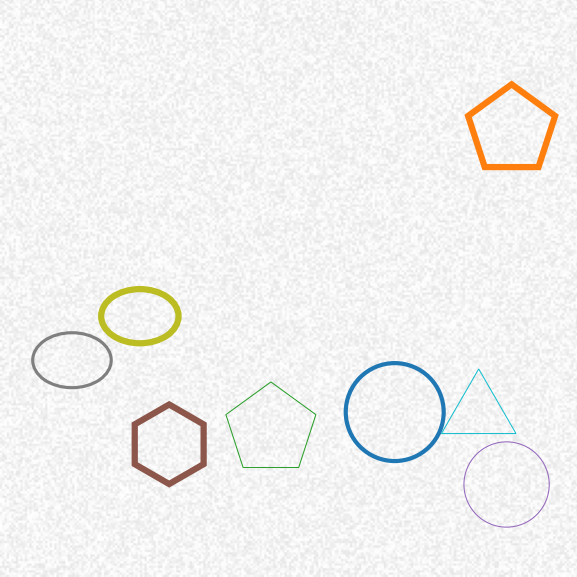[{"shape": "circle", "thickness": 2, "radius": 0.42, "center": [0.684, 0.286]}, {"shape": "pentagon", "thickness": 3, "radius": 0.4, "center": [0.886, 0.774]}, {"shape": "pentagon", "thickness": 0.5, "radius": 0.41, "center": [0.469, 0.256]}, {"shape": "circle", "thickness": 0.5, "radius": 0.37, "center": [0.877, 0.16]}, {"shape": "hexagon", "thickness": 3, "radius": 0.34, "center": [0.293, 0.23]}, {"shape": "oval", "thickness": 1.5, "radius": 0.34, "center": [0.125, 0.375]}, {"shape": "oval", "thickness": 3, "radius": 0.34, "center": [0.242, 0.452]}, {"shape": "triangle", "thickness": 0.5, "radius": 0.37, "center": [0.829, 0.286]}]